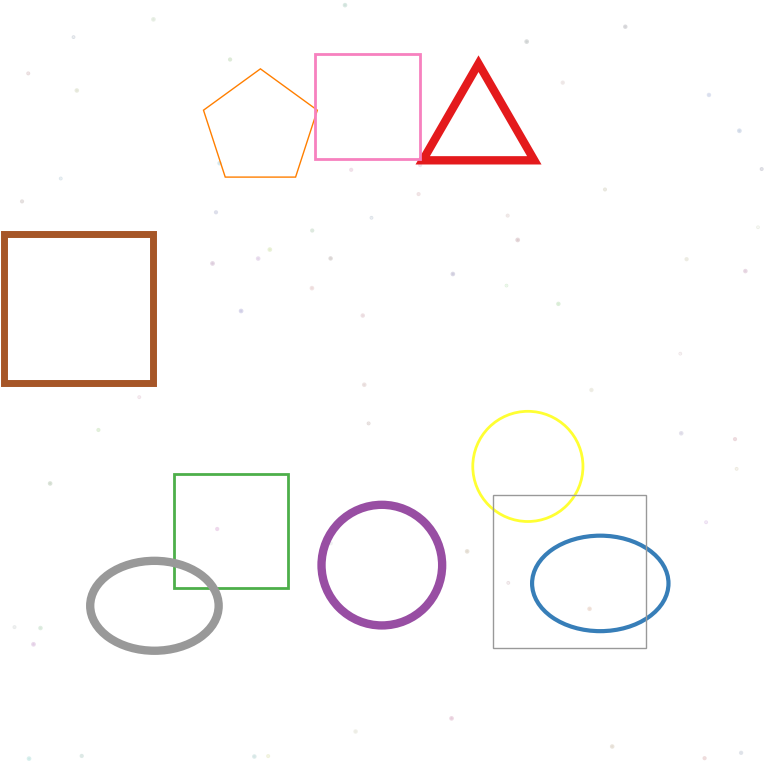[{"shape": "triangle", "thickness": 3, "radius": 0.42, "center": [0.621, 0.834]}, {"shape": "oval", "thickness": 1.5, "radius": 0.44, "center": [0.78, 0.242]}, {"shape": "square", "thickness": 1, "radius": 0.37, "center": [0.3, 0.311]}, {"shape": "circle", "thickness": 3, "radius": 0.39, "center": [0.496, 0.266]}, {"shape": "pentagon", "thickness": 0.5, "radius": 0.39, "center": [0.338, 0.833]}, {"shape": "circle", "thickness": 1, "radius": 0.36, "center": [0.686, 0.394]}, {"shape": "square", "thickness": 2.5, "radius": 0.48, "center": [0.102, 0.599]}, {"shape": "square", "thickness": 1, "radius": 0.34, "center": [0.478, 0.862]}, {"shape": "oval", "thickness": 3, "radius": 0.42, "center": [0.201, 0.213]}, {"shape": "square", "thickness": 0.5, "radius": 0.5, "center": [0.74, 0.258]}]